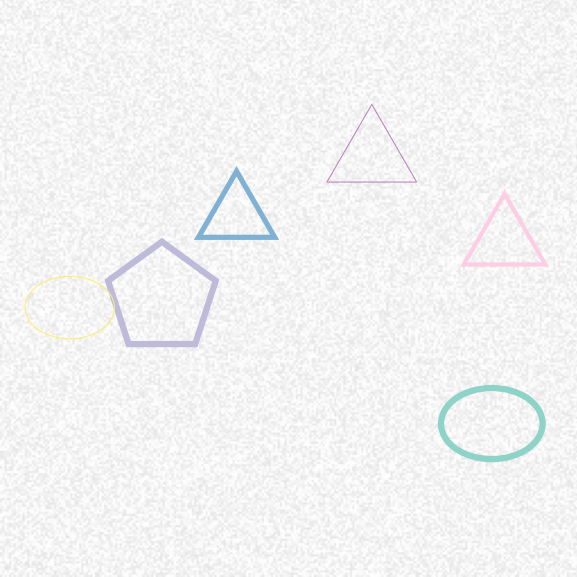[{"shape": "oval", "thickness": 3, "radius": 0.44, "center": [0.852, 0.266]}, {"shape": "pentagon", "thickness": 3, "radius": 0.49, "center": [0.28, 0.483]}, {"shape": "triangle", "thickness": 2.5, "radius": 0.38, "center": [0.41, 0.626]}, {"shape": "triangle", "thickness": 2, "radius": 0.41, "center": [0.874, 0.582]}, {"shape": "triangle", "thickness": 0.5, "radius": 0.45, "center": [0.644, 0.729]}, {"shape": "oval", "thickness": 0.5, "radius": 0.39, "center": [0.121, 0.467]}]